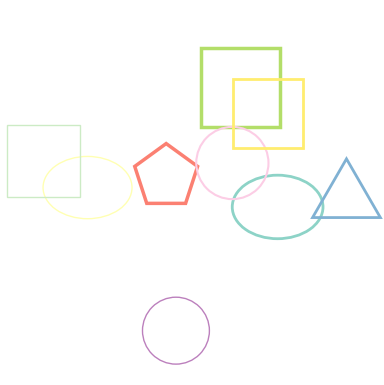[{"shape": "oval", "thickness": 2, "radius": 0.59, "center": [0.721, 0.462]}, {"shape": "oval", "thickness": 1, "radius": 0.58, "center": [0.227, 0.513]}, {"shape": "pentagon", "thickness": 2.5, "radius": 0.43, "center": [0.432, 0.541]}, {"shape": "triangle", "thickness": 2, "radius": 0.51, "center": [0.9, 0.486]}, {"shape": "square", "thickness": 2.5, "radius": 0.51, "center": [0.624, 0.773]}, {"shape": "circle", "thickness": 1.5, "radius": 0.47, "center": [0.604, 0.577]}, {"shape": "circle", "thickness": 1, "radius": 0.43, "center": [0.457, 0.141]}, {"shape": "square", "thickness": 1, "radius": 0.47, "center": [0.113, 0.581]}, {"shape": "square", "thickness": 2, "radius": 0.45, "center": [0.696, 0.706]}]